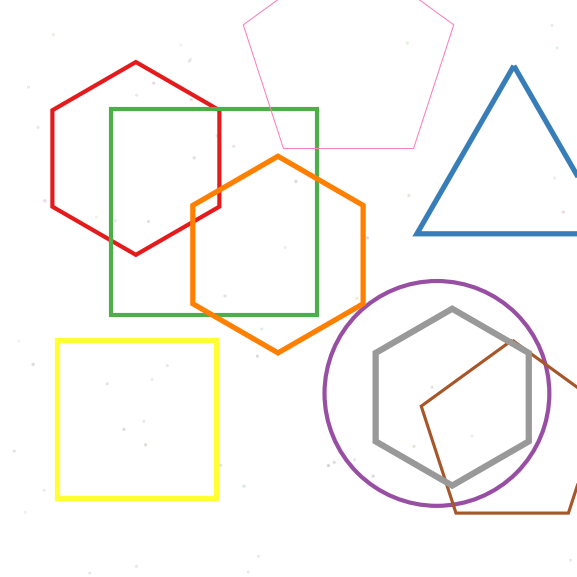[{"shape": "hexagon", "thickness": 2, "radius": 0.83, "center": [0.235, 0.725]}, {"shape": "triangle", "thickness": 2.5, "radius": 0.97, "center": [0.89, 0.691]}, {"shape": "square", "thickness": 2, "radius": 0.89, "center": [0.371, 0.632]}, {"shape": "circle", "thickness": 2, "radius": 0.97, "center": [0.757, 0.318]}, {"shape": "hexagon", "thickness": 2.5, "radius": 0.85, "center": [0.481, 0.558]}, {"shape": "square", "thickness": 2.5, "radius": 0.69, "center": [0.236, 0.273]}, {"shape": "pentagon", "thickness": 1.5, "radius": 0.83, "center": [0.887, 0.245]}, {"shape": "pentagon", "thickness": 0.5, "radius": 0.96, "center": [0.603, 0.897]}, {"shape": "hexagon", "thickness": 3, "radius": 0.77, "center": [0.783, 0.311]}]